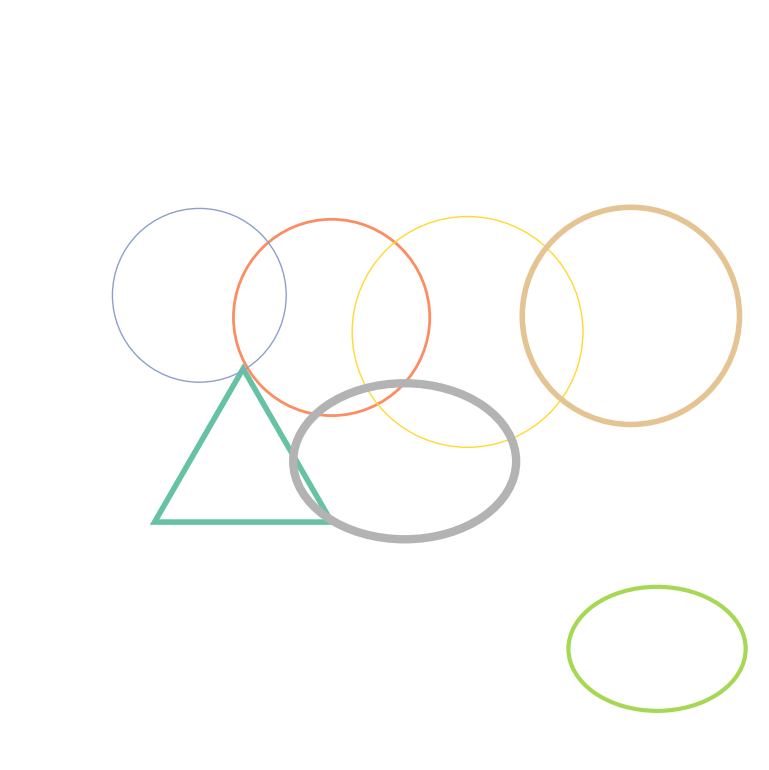[{"shape": "triangle", "thickness": 2, "radius": 0.66, "center": [0.316, 0.388]}, {"shape": "circle", "thickness": 1, "radius": 0.64, "center": [0.431, 0.588]}, {"shape": "circle", "thickness": 0.5, "radius": 0.56, "center": [0.259, 0.616]}, {"shape": "oval", "thickness": 1.5, "radius": 0.58, "center": [0.853, 0.157]}, {"shape": "circle", "thickness": 0.5, "radius": 0.75, "center": [0.607, 0.569]}, {"shape": "circle", "thickness": 2, "radius": 0.71, "center": [0.819, 0.59]}, {"shape": "oval", "thickness": 3, "radius": 0.72, "center": [0.526, 0.401]}]